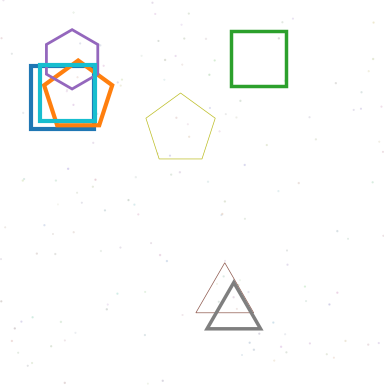[{"shape": "square", "thickness": 3, "radius": 0.41, "center": [0.163, 0.746]}, {"shape": "pentagon", "thickness": 3, "radius": 0.46, "center": [0.203, 0.75]}, {"shape": "square", "thickness": 2.5, "radius": 0.36, "center": [0.672, 0.848]}, {"shape": "hexagon", "thickness": 2, "radius": 0.39, "center": [0.187, 0.846]}, {"shape": "triangle", "thickness": 0.5, "radius": 0.43, "center": [0.584, 0.231]}, {"shape": "triangle", "thickness": 2.5, "radius": 0.4, "center": [0.607, 0.186]}, {"shape": "pentagon", "thickness": 0.5, "radius": 0.47, "center": [0.469, 0.664]}, {"shape": "square", "thickness": 3, "radius": 0.36, "center": [0.176, 0.758]}]